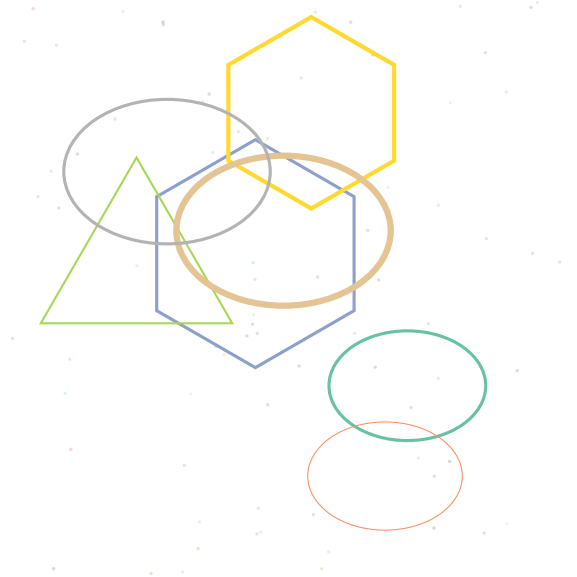[{"shape": "oval", "thickness": 1.5, "radius": 0.68, "center": [0.705, 0.331]}, {"shape": "oval", "thickness": 0.5, "radius": 0.67, "center": [0.667, 0.175]}, {"shape": "hexagon", "thickness": 1.5, "radius": 0.99, "center": [0.442, 0.56]}, {"shape": "triangle", "thickness": 1, "radius": 0.96, "center": [0.236, 0.535]}, {"shape": "hexagon", "thickness": 2, "radius": 0.83, "center": [0.539, 0.804]}, {"shape": "oval", "thickness": 3, "radius": 0.93, "center": [0.491, 0.6]}, {"shape": "oval", "thickness": 1.5, "radius": 0.89, "center": [0.289, 0.702]}]